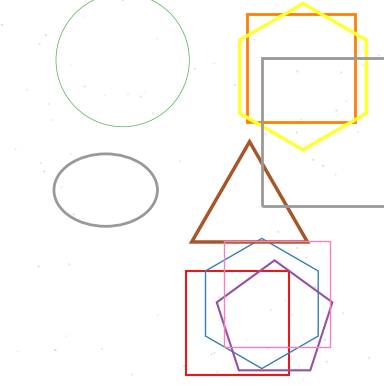[{"shape": "square", "thickness": 1.5, "radius": 0.67, "center": [0.617, 0.161]}, {"shape": "hexagon", "thickness": 1, "radius": 0.85, "center": [0.68, 0.212]}, {"shape": "circle", "thickness": 0.5, "radius": 0.87, "center": [0.319, 0.844]}, {"shape": "pentagon", "thickness": 1.5, "radius": 0.79, "center": [0.713, 0.166]}, {"shape": "square", "thickness": 2, "radius": 0.7, "center": [0.781, 0.823]}, {"shape": "hexagon", "thickness": 2.5, "radius": 0.95, "center": [0.787, 0.801]}, {"shape": "triangle", "thickness": 2.5, "radius": 0.87, "center": [0.648, 0.458]}, {"shape": "square", "thickness": 1, "radius": 0.69, "center": [0.72, 0.236]}, {"shape": "square", "thickness": 2, "radius": 0.96, "center": [0.873, 0.658]}, {"shape": "oval", "thickness": 2, "radius": 0.67, "center": [0.275, 0.506]}]